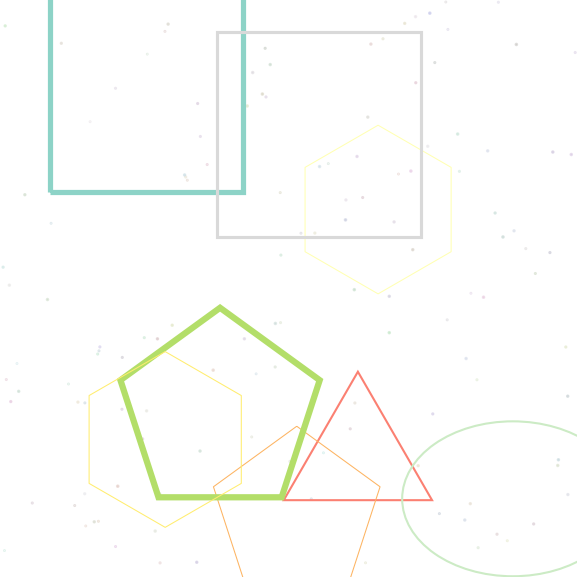[{"shape": "square", "thickness": 2.5, "radius": 0.84, "center": [0.254, 0.835]}, {"shape": "hexagon", "thickness": 0.5, "radius": 0.73, "center": [0.655, 0.636]}, {"shape": "triangle", "thickness": 1, "radius": 0.74, "center": [0.62, 0.207]}, {"shape": "pentagon", "thickness": 0.5, "radius": 0.76, "center": [0.514, 0.109]}, {"shape": "pentagon", "thickness": 3, "radius": 0.91, "center": [0.381, 0.285]}, {"shape": "square", "thickness": 1.5, "radius": 0.89, "center": [0.552, 0.766]}, {"shape": "oval", "thickness": 1, "radius": 0.96, "center": [0.888, 0.135]}, {"shape": "hexagon", "thickness": 0.5, "radius": 0.76, "center": [0.286, 0.238]}]